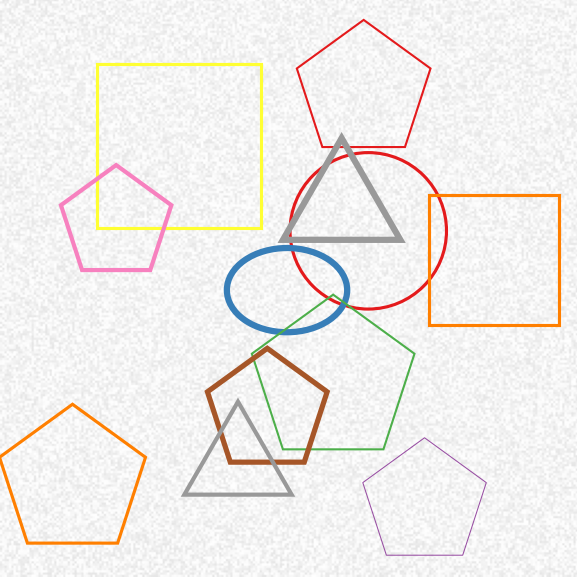[{"shape": "pentagon", "thickness": 1, "radius": 0.61, "center": [0.63, 0.843]}, {"shape": "circle", "thickness": 1.5, "radius": 0.68, "center": [0.638, 0.599]}, {"shape": "oval", "thickness": 3, "radius": 0.52, "center": [0.497, 0.497]}, {"shape": "pentagon", "thickness": 1, "radius": 0.74, "center": [0.577, 0.341]}, {"shape": "pentagon", "thickness": 0.5, "radius": 0.56, "center": [0.735, 0.129]}, {"shape": "square", "thickness": 1.5, "radius": 0.56, "center": [0.855, 0.549]}, {"shape": "pentagon", "thickness": 1.5, "radius": 0.66, "center": [0.126, 0.166]}, {"shape": "square", "thickness": 1.5, "radius": 0.71, "center": [0.309, 0.746]}, {"shape": "pentagon", "thickness": 2.5, "radius": 0.54, "center": [0.463, 0.287]}, {"shape": "pentagon", "thickness": 2, "radius": 0.5, "center": [0.201, 0.613]}, {"shape": "triangle", "thickness": 2, "radius": 0.54, "center": [0.412, 0.196]}, {"shape": "triangle", "thickness": 3, "radius": 0.59, "center": [0.592, 0.643]}]